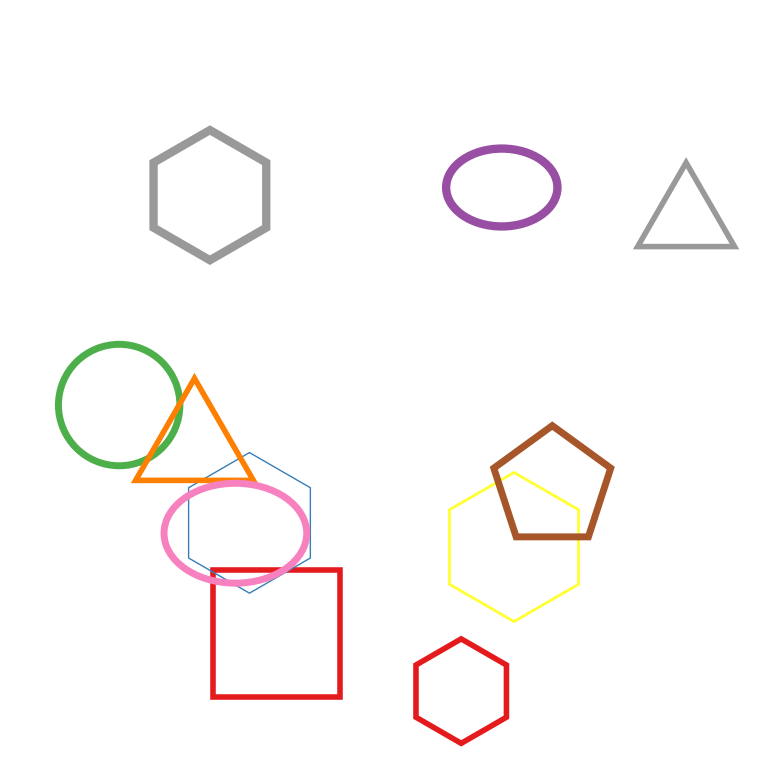[{"shape": "square", "thickness": 2, "radius": 0.41, "center": [0.359, 0.177]}, {"shape": "hexagon", "thickness": 2, "radius": 0.34, "center": [0.599, 0.102]}, {"shape": "hexagon", "thickness": 0.5, "radius": 0.46, "center": [0.324, 0.321]}, {"shape": "circle", "thickness": 2.5, "radius": 0.39, "center": [0.155, 0.474]}, {"shape": "oval", "thickness": 3, "radius": 0.36, "center": [0.652, 0.756]}, {"shape": "triangle", "thickness": 2, "radius": 0.44, "center": [0.253, 0.42]}, {"shape": "hexagon", "thickness": 1, "radius": 0.48, "center": [0.668, 0.29]}, {"shape": "pentagon", "thickness": 2.5, "radius": 0.4, "center": [0.717, 0.367]}, {"shape": "oval", "thickness": 2.5, "radius": 0.46, "center": [0.306, 0.308]}, {"shape": "hexagon", "thickness": 3, "radius": 0.42, "center": [0.273, 0.747]}, {"shape": "triangle", "thickness": 2, "radius": 0.36, "center": [0.891, 0.716]}]